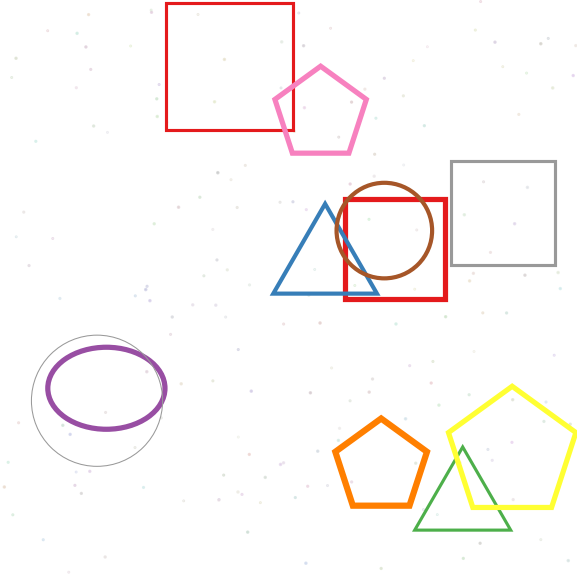[{"shape": "square", "thickness": 1.5, "radius": 0.55, "center": [0.398, 0.884]}, {"shape": "square", "thickness": 2.5, "radius": 0.43, "center": [0.683, 0.568]}, {"shape": "triangle", "thickness": 2, "radius": 0.52, "center": [0.563, 0.543]}, {"shape": "triangle", "thickness": 1.5, "radius": 0.48, "center": [0.801, 0.129]}, {"shape": "oval", "thickness": 2.5, "radius": 0.51, "center": [0.184, 0.327]}, {"shape": "pentagon", "thickness": 3, "radius": 0.42, "center": [0.66, 0.191]}, {"shape": "pentagon", "thickness": 2.5, "radius": 0.58, "center": [0.887, 0.214]}, {"shape": "circle", "thickness": 2, "radius": 0.41, "center": [0.666, 0.6]}, {"shape": "pentagon", "thickness": 2.5, "radius": 0.42, "center": [0.555, 0.801]}, {"shape": "square", "thickness": 1.5, "radius": 0.45, "center": [0.871, 0.63]}, {"shape": "circle", "thickness": 0.5, "radius": 0.57, "center": [0.168, 0.305]}]